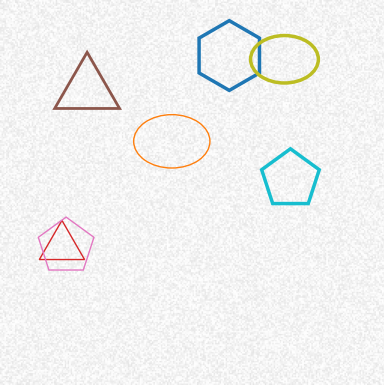[{"shape": "hexagon", "thickness": 2.5, "radius": 0.45, "center": [0.596, 0.856]}, {"shape": "oval", "thickness": 1, "radius": 0.5, "center": [0.446, 0.633]}, {"shape": "triangle", "thickness": 1, "radius": 0.34, "center": [0.161, 0.36]}, {"shape": "triangle", "thickness": 2, "radius": 0.49, "center": [0.226, 0.767]}, {"shape": "pentagon", "thickness": 1, "radius": 0.38, "center": [0.172, 0.36]}, {"shape": "oval", "thickness": 2.5, "radius": 0.44, "center": [0.739, 0.846]}, {"shape": "pentagon", "thickness": 2.5, "radius": 0.39, "center": [0.754, 0.535]}]